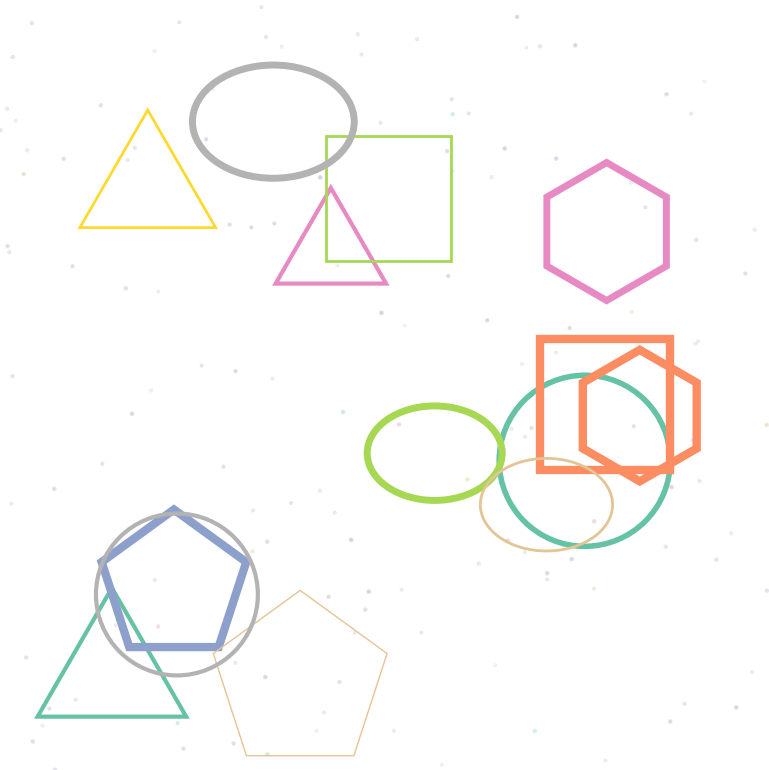[{"shape": "circle", "thickness": 2, "radius": 0.56, "center": [0.759, 0.402]}, {"shape": "triangle", "thickness": 1.5, "radius": 0.56, "center": [0.145, 0.125]}, {"shape": "square", "thickness": 3, "radius": 0.42, "center": [0.786, 0.475]}, {"shape": "hexagon", "thickness": 3, "radius": 0.43, "center": [0.831, 0.46]}, {"shape": "pentagon", "thickness": 3, "radius": 0.49, "center": [0.226, 0.24]}, {"shape": "triangle", "thickness": 1.5, "radius": 0.41, "center": [0.43, 0.673]}, {"shape": "hexagon", "thickness": 2.5, "radius": 0.45, "center": [0.788, 0.699]}, {"shape": "square", "thickness": 1, "radius": 0.41, "center": [0.504, 0.742]}, {"shape": "oval", "thickness": 2.5, "radius": 0.44, "center": [0.565, 0.411]}, {"shape": "triangle", "thickness": 1, "radius": 0.51, "center": [0.192, 0.755]}, {"shape": "oval", "thickness": 1, "radius": 0.43, "center": [0.71, 0.345]}, {"shape": "pentagon", "thickness": 0.5, "radius": 0.59, "center": [0.39, 0.115]}, {"shape": "oval", "thickness": 2.5, "radius": 0.53, "center": [0.355, 0.842]}, {"shape": "circle", "thickness": 1.5, "radius": 0.53, "center": [0.23, 0.228]}]